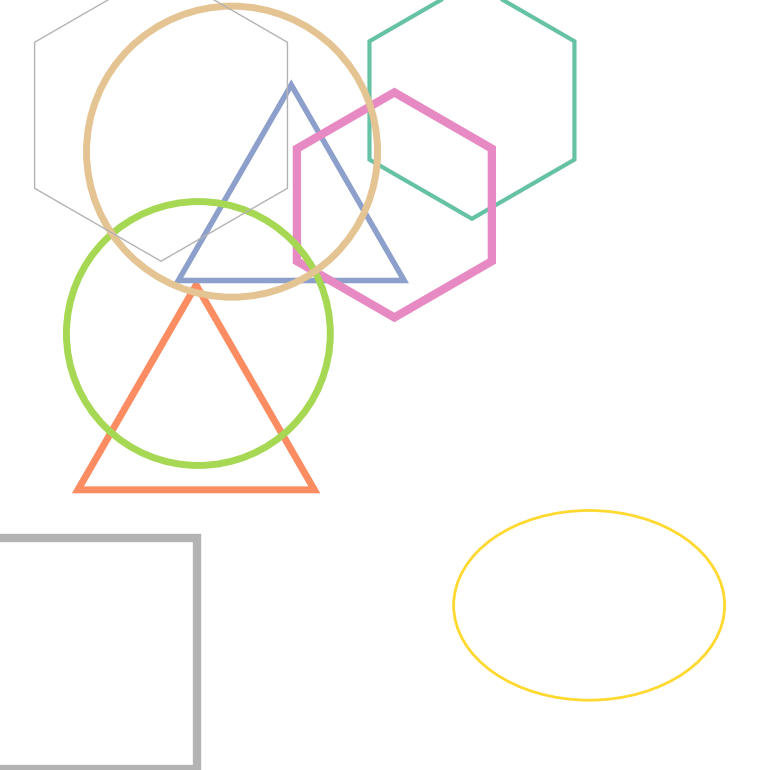[{"shape": "hexagon", "thickness": 1.5, "radius": 0.77, "center": [0.613, 0.87]}, {"shape": "triangle", "thickness": 2.5, "radius": 0.89, "center": [0.255, 0.453]}, {"shape": "triangle", "thickness": 2, "radius": 0.85, "center": [0.378, 0.72]}, {"shape": "hexagon", "thickness": 3, "radius": 0.73, "center": [0.512, 0.734]}, {"shape": "circle", "thickness": 2.5, "radius": 0.86, "center": [0.258, 0.567]}, {"shape": "oval", "thickness": 1, "radius": 0.88, "center": [0.765, 0.214]}, {"shape": "circle", "thickness": 2.5, "radius": 0.94, "center": [0.301, 0.803]}, {"shape": "hexagon", "thickness": 0.5, "radius": 0.95, "center": [0.209, 0.85]}, {"shape": "square", "thickness": 3, "radius": 0.75, "center": [0.106, 0.151]}]